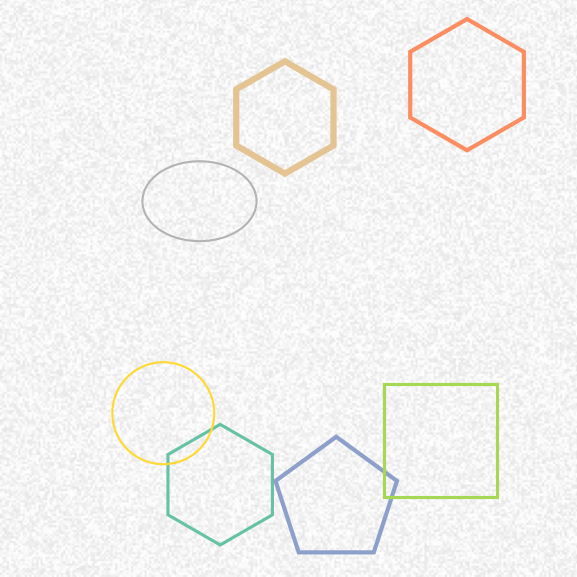[{"shape": "hexagon", "thickness": 1.5, "radius": 0.52, "center": [0.381, 0.16]}, {"shape": "hexagon", "thickness": 2, "radius": 0.57, "center": [0.809, 0.853]}, {"shape": "pentagon", "thickness": 2, "radius": 0.55, "center": [0.582, 0.132]}, {"shape": "square", "thickness": 1.5, "radius": 0.49, "center": [0.763, 0.237]}, {"shape": "circle", "thickness": 1, "radius": 0.44, "center": [0.283, 0.284]}, {"shape": "hexagon", "thickness": 3, "radius": 0.49, "center": [0.493, 0.796]}, {"shape": "oval", "thickness": 1, "radius": 0.49, "center": [0.345, 0.651]}]